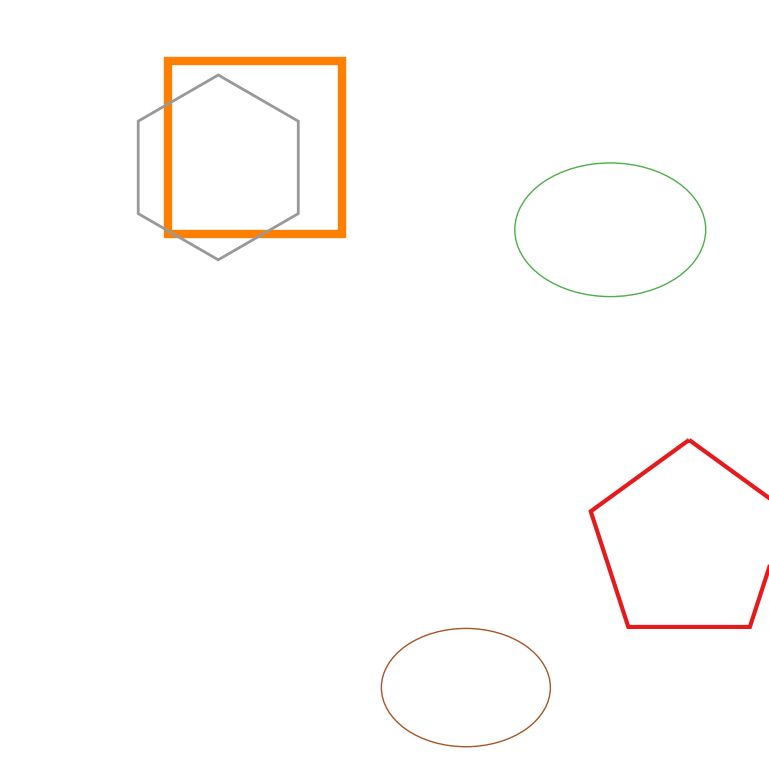[{"shape": "pentagon", "thickness": 1.5, "radius": 0.67, "center": [0.895, 0.294]}, {"shape": "oval", "thickness": 0.5, "radius": 0.62, "center": [0.793, 0.702]}, {"shape": "square", "thickness": 3, "radius": 0.56, "center": [0.331, 0.809]}, {"shape": "oval", "thickness": 0.5, "radius": 0.55, "center": [0.605, 0.107]}, {"shape": "hexagon", "thickness": 1, "radius": 0.6, "center": [0.283, 0.783]}]